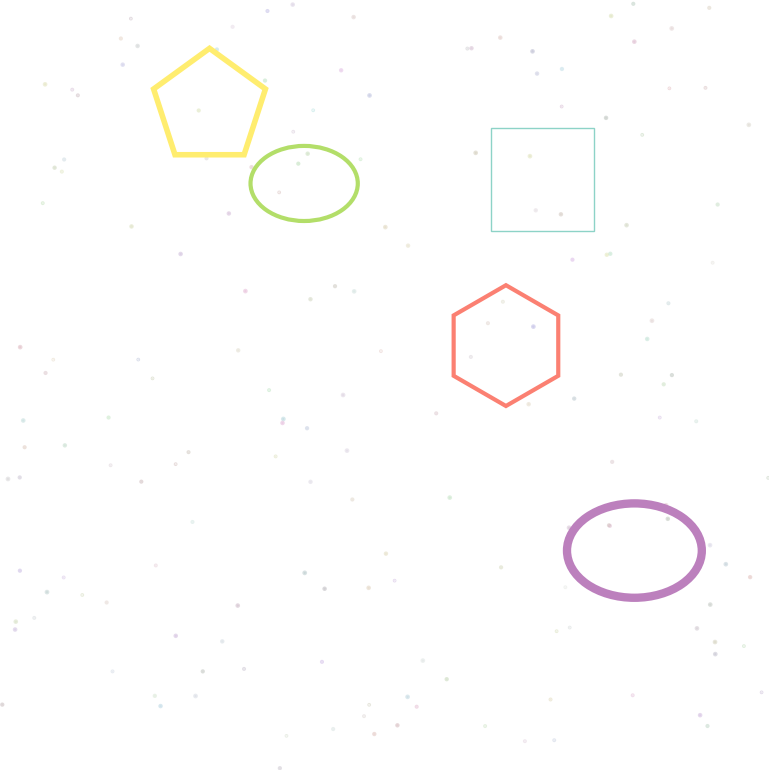[{"shape": "square", "thickness": 0.5, "radius": 0.34, "center": [0.704, 0.767]}, {"shape": "hexagon", "thickness": 1.5, "radius": 0.39, "center": [0.657, 0.551]}, {"shape": "oval", "thickness": 1.5, "radius": 0.35, "center": [0.395, 0.762]}, {"shape": "oval", "thickness": 3, "radius": 0.44, "center": [0.824, 0.285]}, {"shape": "pentagon", "thickness": 2, "radius": 0.38, "center": [0.272, 0.861]}]